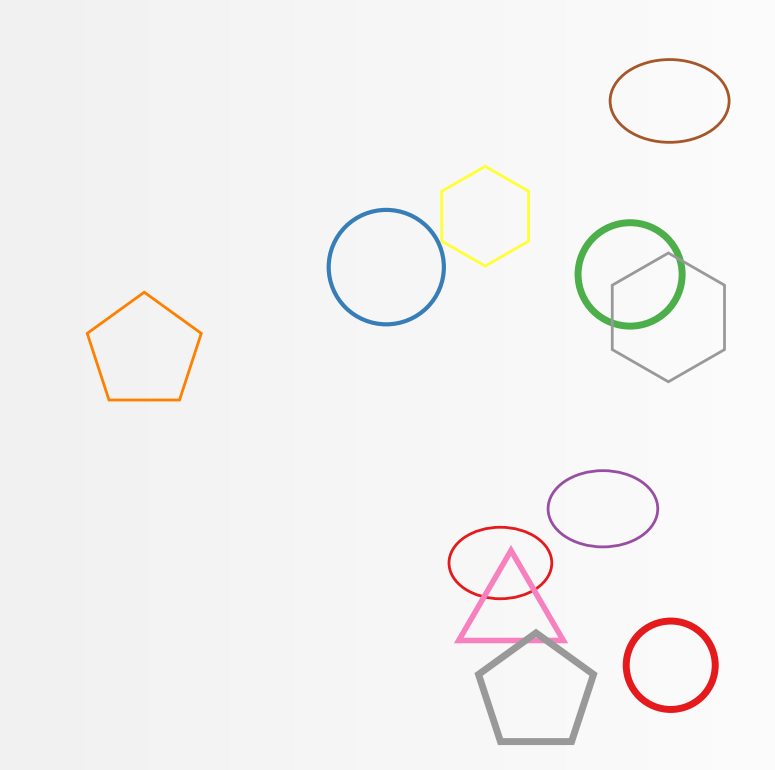[{"shape": "oval", "thickness": 1, "radius": 0.33, "center": [0.646, 0.269]}, {"shape": "circle", "thickness": 2.5, "radius": 0.29, "center": [0.865, 0.136]}, {"shape": "circle", "thickness": 1.5, "radius": 0.37, "center": [0.498, 0.653]}, {"shape": "circle", "thickness": 2.5, "radius": 0.34, "center": [0.813, 0.644]}, {"shape": "oval", "thickness": 1, "radius": 0.35, "center": [0.778, 0.339]}, {"shape": "pentagon", "thickness": 1, "radius": 0.39, "center": [0.186, 0.543]}, {"shape": "hexagon", "thickness": 1, "radius": 0.32, "center": [0.626, 0.719]}, {"shape": "oval", "thickness": 1, "radius": 0.38, "center": [0.864, 0.869]}, {"shape": "triangle", "thickness": 2, "radius": 0.39, "center": [0.659, 0.207]}, {"shape": "pentagon", "thickness": 2.5, "radius": 0.39, "center": [0.692, 0.1]}, {"shape": "hexagon", "thickness": 1, "radius": 0.42, "center": [0.862, 0.588]}]